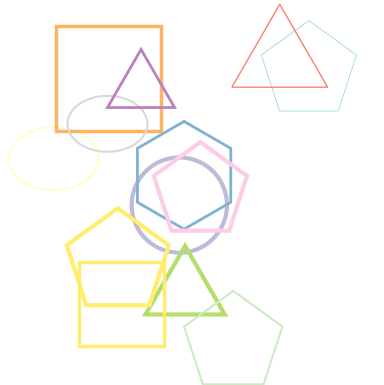[{"shape": "pentagon", "thickness": 0.5, "radius": 0.65, "center": [0.802, 0.817]}, {"shape": "oval", "thickness": 1, "radius": 0.58, "center": [0.139, 0.588]}, {"shape": "circle", "thickness": 3, "radius": 0.62, "center": [0.466, 0.467]}, {"shape": "triangle", "thickness": 1, "radius": 0.72, "center": [0.727, 0.845]}, {"shape": "hexagon", "thickness": 2, "radius": 0.7, "center": [0.478, 0.545]}, {"shape": "square", "thickness": 2.5, "radius": 0.68, "center": [0.282, 0.796]}, {"shape": "triangle", "thickness": 3, "radius": 0.59, "center": [0.481, 0.243]}, {"shape": "pentagon", "thickness": 3, "radius": 0.64, "center": [0.52, 0.504]}, {"shape": "oval", "thickness": 1.5, "radius": 0.52, "center": [0.279, 0.678]}, {"shape": "triangle", "thickness": 2, "radius": 0.5, "center": [0.366, 0.771]}, {"shape": "pentagon", "thickness": 1.5, "radius": 0.67, "center": [0.606, 0.11]}, {"shape": "pentagon", "thickness": 3, "radius": 0.7, "center": [0.306, 0.32]}, {"shape": "square", "thickness": 2.5, "radius": 0.55, "center": [0.315, 0.211]}]